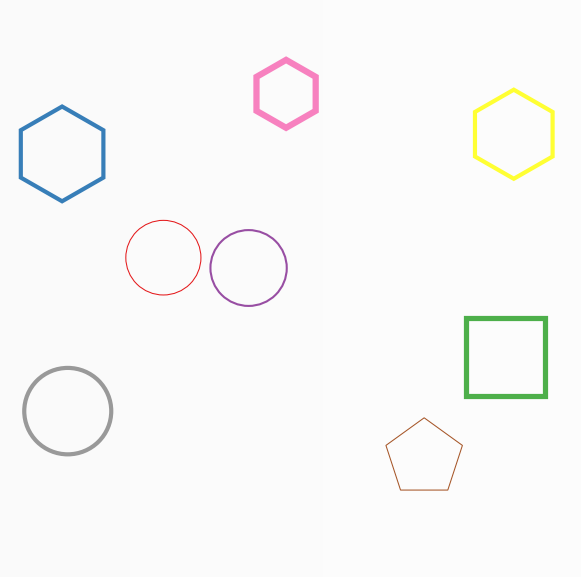[{"shape": "circle", "thickness": 0.5, "radius": 0.32, "center": [0.281, 0.553]}, {"shape": "hexagon", "thickness": 2, "radius": 0.41, "center": [0.107, 0.733]}, {"shape": "square", "thickness": 2.5, "radius": 0.34, "center": [0.87, 0.381]}, {"shape": "circle", "thickness": 1, "radius": 0.33, "center": [0.428, 0.535]}, {"shape": "hexagon", "thickness": 2, "radius": 0.39, "center": [0.884, 0.767]}, {"shape": "pentagon", "thickness": 0.5, "radius": 0.35, "center": [0.73, 0.206]}, {"shape": "hexagon", "thickness": 3, "radius": 0.29, "center": [0.492, 0.837]}, {"shape": "circle", "thickness": 2, "radius": 0.37, "center": [0.117, 0.287]}]